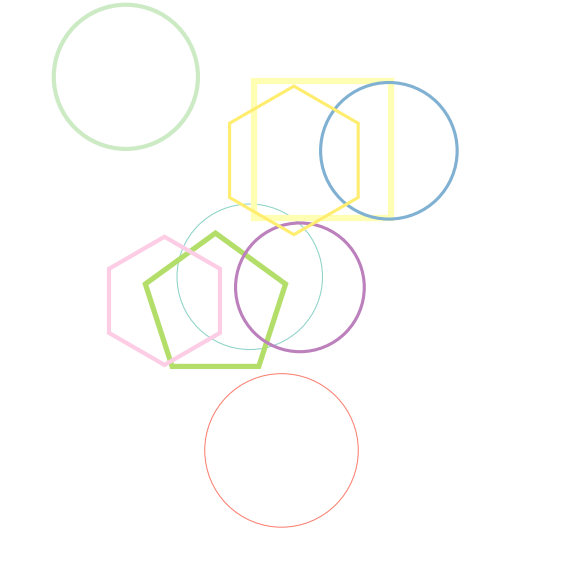[{"shape": "circle", "thickness": 0.5, "radius": 0.63, "center": [0.432, 0.52]}, {"shape": "square", "thickness": 3, "radius": 0.59, "center": [0.559, 0.74]}, {"shape": "circle", "thickness": 0.5, "radius": 0.66, "center": [0.487, 0.219]}, {"shape": "circle", "thickness": 1.5, "radius": 0.59, "center": [0.673, 0.738]}, {"shape": "pentagon", "thickness": 2.5, "radius": 0.64, "center": [0.373, 0.468]}, {"shape": "hexagon", "thickness": 2, "radius": 0.55, "center": [0.285, 0.478]}, {"shape": "circle", "thickness": 1.5, "radius": 0.56, "center": [0.519, 0.502]}, {"shape": "circle", "thickness": 2, "radius": 0.62, "center": [0.218, 0.866]}, {"shape": "hexagon", "thickness": 1.5, "radius": 0.64, "center": [0.509, 0.721]}]